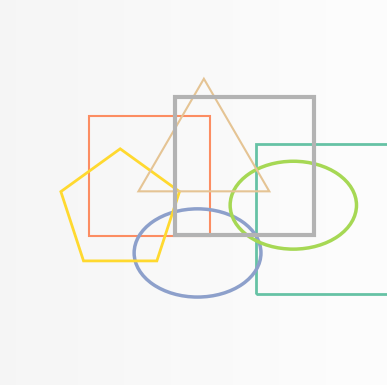[{"shape": "square", "thickness": 2, "radius": 0.98, "center": [0.856, 0.431]}, {"shape": "square", "thickness": 1.5, "radius": 0.78, "center": [0.386, 0.543]}, {"shape": "oval", "thickness": 2.5, "radius": 0.82, "center": [0.51, 0.343]}, {"shape": "oval", "thickness": 2.5, "radius": 0.82, "center": [0.757, 0.467]}, {"shape": "pentagon", "thickness": 2, "radius": 0.8, "center": [0.31, 0.453]}, {"shape": "triangle", "thickness": 1.5, "radius": 0.97, "center": [0.526, 0.6]}, {"shape": "square", "thickness": 3, "radius": 0.89, "center": [0.632, 0.569]}]